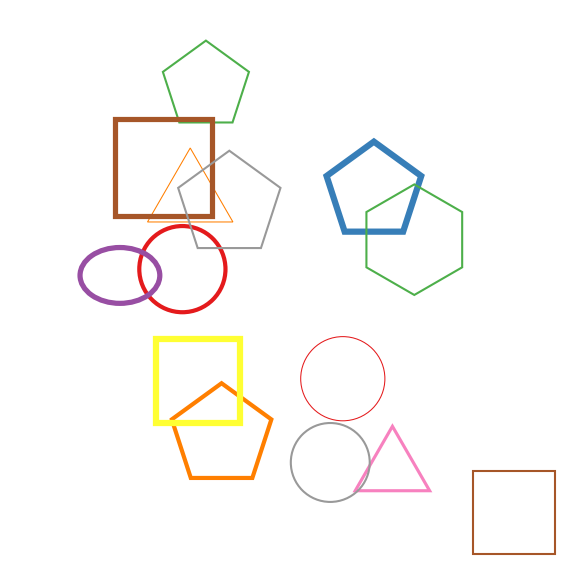[{"shape": "circle", "thickness": 0.5, "radius": 0.36, "center": [0.594, 0.343]}, {"shape": "circle", "thickness": 2, "radius": 0.37, "center": [0.316, 0.533]}, {"shape": "pentagon", "thickness": 3, "radius": 0.43, "center": [0.647, 0.668]}, {"shape": "hexagon", "thickness": 1, "radius": 0.48, "center": [0.717, 0.584]}, {"shape": "pentagon", "thickness": 1, "radius": 0.39, "center": [0.357, 0.85]}, {"shape": "oval", "thickness": 2.5, "radius": 0.35, "center": [0.208, 0.522]}, {"shape": "pentagon", "thickness": 2, "radius": 0.45, "center": [0.384, 0.245]}, {"shape": "triangle", "thickness": 0.5, "radius": 0.43, "center": [0.329, 0.657]}, {"shape": "square", "thickness": 3, "radius": 0.37, "center": [0.343, 0.34]}, {"shape": "square", "thickness": 1, "radius": 0.36, "center": [0.89, 0.112]}, {"shape": "square", "thickness": 2.5, "radius": 0.42, "center": [0.283, 0.71]}, {"shape": "triangle", "thickness": 1.5, "radius": 0.37, "center": [0.68, 0.187]}, {"shape": "pentagon", "thickness": 1, "radius": 0.47, "center": [0.397, 0.645]}, {"shape": "circle", "thickness": 1, "radius": 0.34, "center": [0.572, 0.198]}]